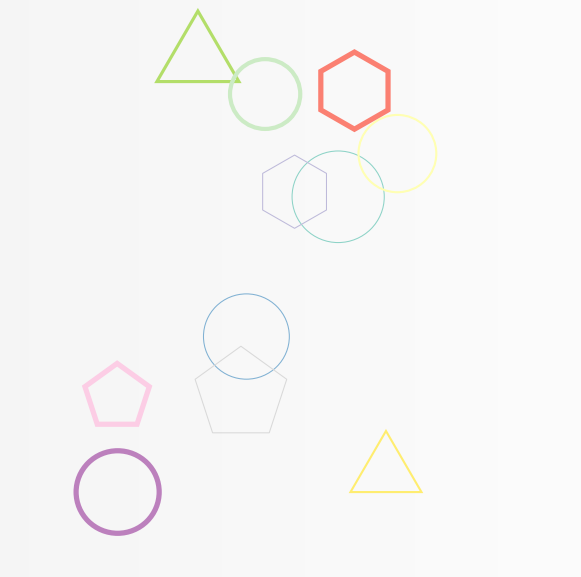[{"shape": "circle", "thickness": 0.5, "radius": 0.4, "center": [0.582, 0.658]}, {"shape": "circle", "thickness": 1, "radius": 0.33, "center": [0.684, 0.733]}, {"shape": "hexagon", "thickness": 0.5, "radius": 0.32, "center": [0.507, 0.667]}, {"shape": "hexagon", "thickness": 2.5, "radius": 0.33, "center": [0.61, 0.842]}, {"shape": "circle", "thickness": 0.5, "radius": 0.37, "center": [0.424, 0.416]}, {"shape": "triangle", "thickness": 1.5, "radius": 0.41, "center": [0.34, 0.899]}, {"shape": "pentagon", "thickness": 2.5, "radius": 0.29, "center": [0.202, 0.312]}, {"shape": "pentagon", "thickness": 0.5, "radius": 0.41, "center": [0.414, 0.317]}, {"shape": "circle", "thickness": 2.5, "radius": 0.36, "center": [0.202, 0.147]}, {"shape": "circle", "thickness": 2, "radius": 0.3, "center": [0.456, 0.836]}, {"shape": "triangle", "thickness": 1, "radius": 0.35, "center": [0.664, 0.182]}]